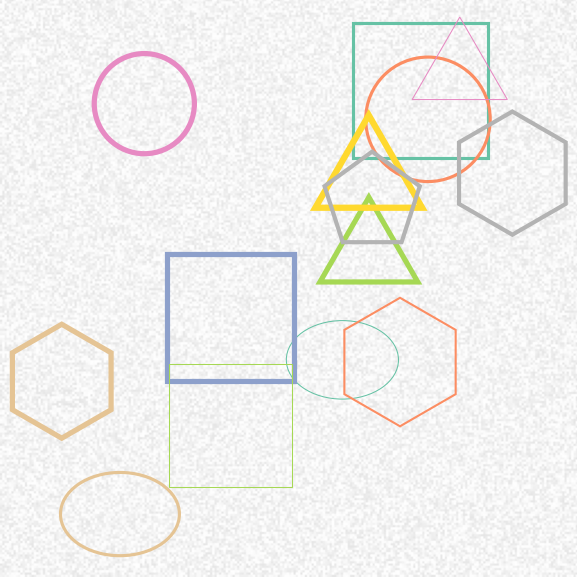[{"shape": "oval", "thickness": 0.5, "radius": 0.49, "center": [0.593, 0.376]}, {"shape": "square", "thickness": 1.5, "radius": 0.58, "center": [0.728, 0.842]}, {"shape": "circle", "thickness": 1.5, "radius": 0.54, "center": [0.741, 0.792]}, {"shape": "hexagon", "thickness": 1, "radius": 0.56, "center": [0.693, 0.372]}, {"shape": "square", "thickness": 2.5, "radius": 0.55, "center": [0.399, 0.45]}, {"shape": "circle", "thickness": 2.5, "radius": 0.43, "center": [0.25, 0.82]}, {"shape": "triangle", "thickness": 0.5, "radius": 0.48, "center": [0.796, 0.874]}, {"shape": "square", "thickness": 0.5, "radius": 0.53, "center": [0.4, 0.262]}, {"shape": "triangle", "thickness": 2.5, "radius": 0.49, "center": [0.639, 0.56]}, {"shape": "triangle", "thickness": 3, "radius": 0.53, "center": [0.639, 0.693]}, {"shape": "hexagon", "thickness": 2.5, "radius": 0.49, "center": [0.107, 0.339]}, {"shape": "oval", "thickness": 1.5, "radius": 0.51, "center": [0.208, 0.109]}, {"shape": "hexagon", "thickness": 2, "radius": 0.53, "center": [0.887, 0.699]}, {"shape": "pentagon", "thickness": 2, "radius": 0.43, "center": [0.644, 0.65]}]